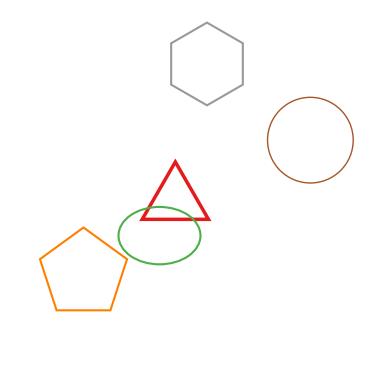[{"shape": "triangle", "thickness": 2.5, "radius": 0.5, "center": [0.455, 0.48]}, {"shape": "oval", "thickness": 1.5, "radius": 0.53, "center": [0.414, 0.388]}, {"shape": "pentagon", "thickness": 1.5, "radius": 0.59, "center": [0.217, 0.29]}, {"shape": "circle", "thickness": 1, "radius": 0.56, "center": [0.806, 0.636]}, {"shape": "hexagon", "thickness": 1.5, "radius": 0.54, "center": [0.538, 0.834]}]